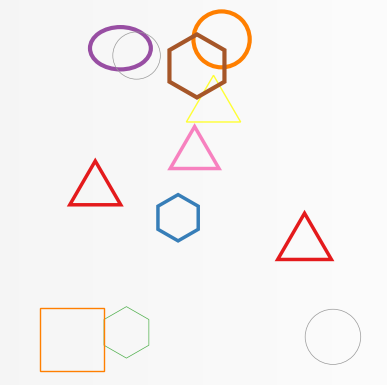[{"shape": "triangle", "thickness": 2.5, "radius": 0.38, "center": [0.246, 0.506]}, {"shape": "triangle", "thickness": 2.5, "radius": 0.4, "center": [0.786, 0.366]}, {"shape": "hexagon", "thickness": 2.5, "radius": 0.3, "center": [0.46, 0.434]}, {"shape": "hexagon", "thickness": 0.5, "radius": 0.33, "center": [0.326, 0.137]}, {"shape": "oval", "thickness": 3, "radius": 0.39, "center": [0.311, 0.875]}, {"shape": "circle", "thickness": 3, "radius": 0.36, "center": [0.572, 0.898]}, {"shape": "square", "thickness": 1, "radius": 0.41, "center": [0.185, 0.119]}, {"shape": "triangle", "thickness": 1, "radius": 0.4, "center": [0.551, 0.724]}, {"shape": "hexagon", "thickness": 3, "radius": 0.41, "center": [0.508, 0.829]}, {"shape": "triangle", "thickness": 2.5, "radius": 0.36, "center": [0.502, 0.599]}, {"shape": "circle", "thickness": 0.5, "radius": 0.31, "center": [0.352, 0.856]}, {"shape": "circle", "thickness": 0.5, "radius": 0.36, "center": [0.859, 0.125]}]